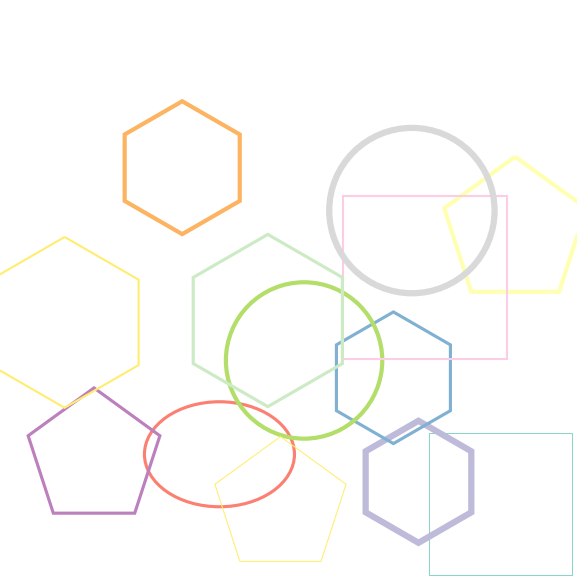[{"shape": "square", "thickness": 0.5, "radius": 0.62, "center": [0.867, 0.127]}, {"shape": "pentagon", "thickness": 2, "radius": 0.65, "center": [0.892, 0.598]}, {"shape": "hexagon", "thickness": 3, "radius": 0.53, "center": [0.725, 0.165]}, {"shape": "oval", "thickness": 1.5, "radius": 0.65, "center": [0.38, 0.213]}, {"shape": "hexagon", "thickness": 1.5, "radius": 0.57, "center": [0.681, 0.345]}, {"shape": "hexagon", "thickness": 2, "radius": 0.58, "center": [0.316, 0.709]}, {"shape": "circle", "thickness": 2, "radius": 0.68, "center": [0.527, 0.375]}, {"shape": "square", "thickness": 1, "radius": 0.71, "center": [0.736, 0.519]}, {"shape": "circle", "thickness": 3, "radius": 0.72, "center": [0.713, 0.635]}, {"shape": "pentagon", "thickness": 1.5, "radius": 0.6, "center": [0.163, 0.208]}, {"shape": "hexagon", "thickness": 1.5, "radius": 0.75, "center": [0.464, 0.444]}, {"shape": "pentagon", "thickness": 0.5, "radius": 0.6, "center": [0.486, 0.124]}, {"shape": "hexagon", "thickness": 1, "radius": 0.74, "center": [0.112, 0.441]}]